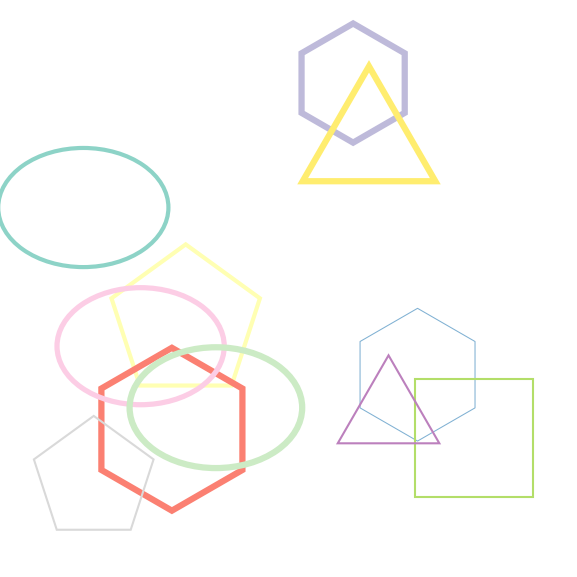[{"shape": "oval", "thickness": 2, "radius": 0.74, "center": [0.144, 0.64]}, {"shape": "pentagon", "thickness": 2, "radius": 0.68, "center": [0.322, 0.441]}, {"shape": "hexagon", "thickness": 3, "radius": 0.52, "center": [0.611, 0.855]}, {"shape": "hexagon", "thickness": 3, "radius": 0.7, "center": [0.298, 0.256]}, {"shape": "hexagon", "thickness": 0.5, "radius": 0.57, "center": [0.723, 0.35]}, {"shape": "square", "thickness": 1, "radius": 0.51, "center": [0.822, 0.241]}, {"shape": "oval", "thickness": 2.5, "radius": 0.72, "center": [0.243, 0.4]}, {"shape": "pentagon", "thickness": 1, "radius": 0.54, "center": [0.162, 0.17]}, {"shape": "triangle", "thickness": 1, "radius": 0.51, "center": [0.673, 0.282]}, {"shape": "oval", "thickness": 3, "radius": 0.75, "center": [0.374, 0.293]}, {"shape": "triangle", "thickness": 3, "radius": 0.66, "center": [0.639, 0.752]}]